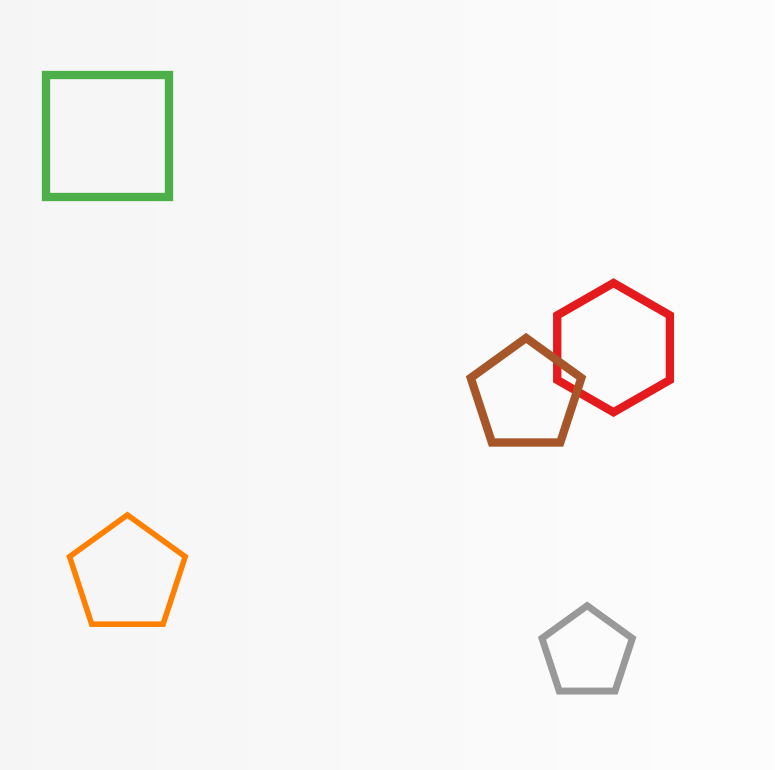[{"shape": "hexagon", "thickness": 3, "radius": 0.42, "center": [0.792, 0.549]}, {"shape": "square", "thickness": 3, "radius": 0.4, "center": [0.139, 0.824]}, {"shape": "pentagon", "thickness": 2, "radius": 0.39, "center": [0.164, 0.253]}, {"shape": "pentagon", "thickness": 3, "radius": 0.38, "center": [0.679, 0.486]}, {"shape": "pentagon", "thickness": 2.5, "radius": 0.31, "center": [0.758, 0.152]}]